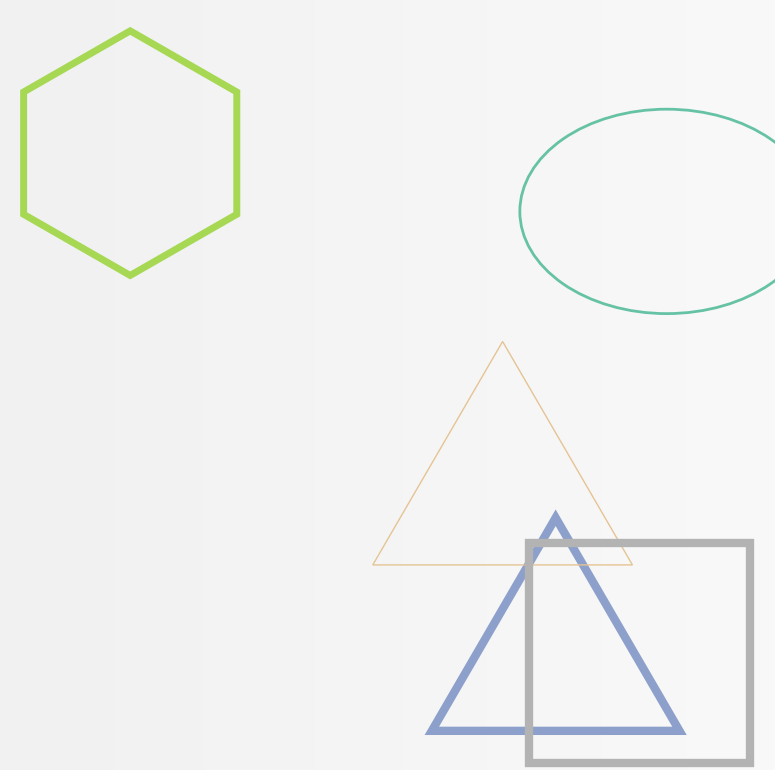[{"shape": "oval", "thickness": 1, "radius": 0.95, "center": [0.86, 0.725]}, {"shape": "triangle", "thickness": 3, "radius": 0.92, "center": [0.717, 0.143]}, {"shape": "hexagon", "thickness": 2.5, "radius": 0.79, "center": [0.168, 0.801]}, {"shape": "triangle", "thickness": 0.5, "radius": 0.97, "center": [0.649, 0.363]}, {"shape": "square", "thickness": 3, "radius": 0.72, "center": [0.825, 0.152]}]